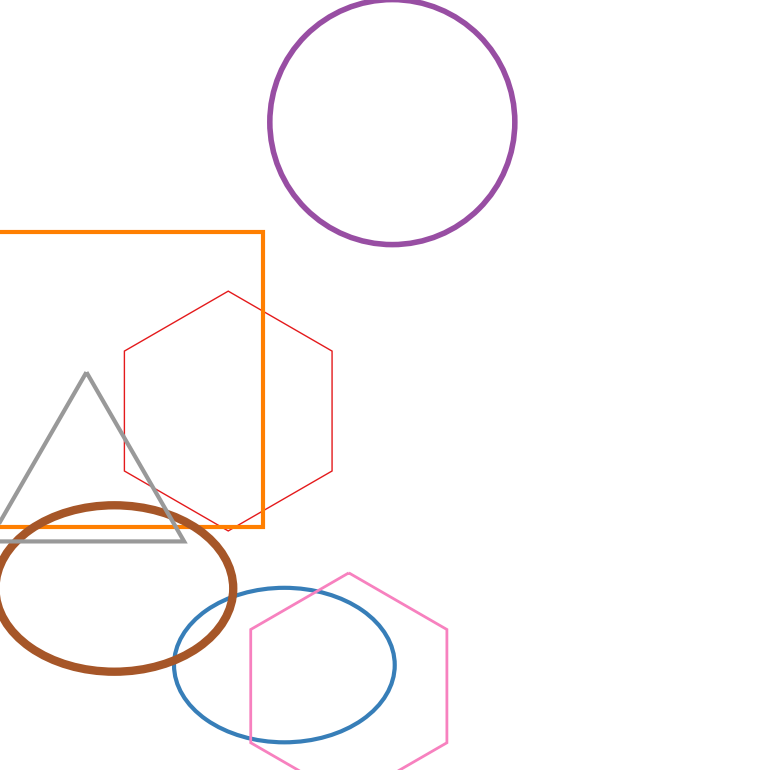[{"shape": "hexagon", "thickness": 0.5, "radius": 0.78, "center": [0.296, 0.466]}, {"shape": "oval", "thickness": 1.5, "radius": 0.72, "center": [0.369, 0.136]}, {"shape": "circle", "thickness": 2, "radius": 0.8, "center": [0.51, 0.841]}, {"shape": "square", "thickness": 1.5, "radius": 0.96, "center": [0.15, 0.507]}, {"shape": "oval", "thickness": 3, "radius": 0.77, "center": [0.149, 0.236]}, {"shape": "hexagon", "thickness": 1, "radius": 0.74, "center": [0.453, 0.109]}, {"shape": "triangle", "thickness": 1.5, "radius": 0.73, "center": [0.112, 0.37]}]